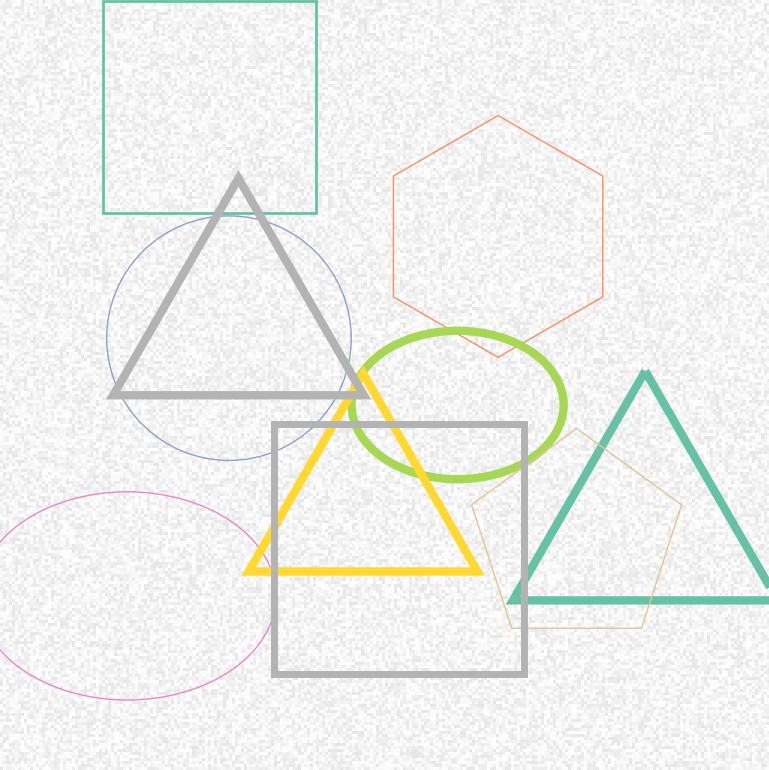[{"shape": "triangle", "thickness": 3, "radius": 0.99, "center": [0.838, 0.32]}, {"shape": "square", "thickness": 1, "radius": 0.69, "center": [0.272, 0.861]}, {"shape": "hexagon", "thickness": 0.5, "radius": 0.78, "center": [0.647, 0.693]}, {"shape": "circle", "thickness": 0.5, "radius": 0.79, "center": [0.297, 0.561]}, {"shape": "oval", "thickness": 0.5, "radius": 0.97, "center": [0.165, 0.226]}, {"shape": "oval", "thickness": 3, "radius": 0.69, "center": [0.594, 0.474]}, {"shape": "triangle", "thickness": 3, "radius": 0.86, "center": [0.472, 0.344]}, {"shape": "pentagon", "thickness": 0.5, "radius": 0.72, "center": [0.749, 0.3]}, {"shape": "triangle", "thickness": 3, "radius": 0.94, "center": [0.31, 0.581]}, {"shape": "square", "thickness": 2.5, "radius": 0.81, "center": [0.518, 0.287]}]